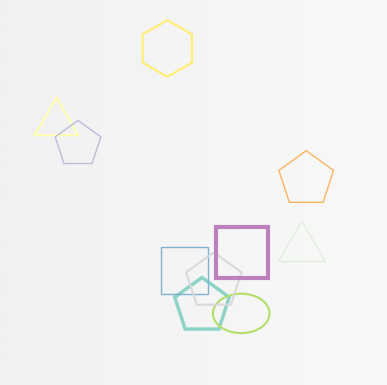[{"shape": "pentagon", "thickness": 2.5, "radius": 0.37, "center": [0.521, 0.205]}, {"shape": "triangle", "thickness": 1.5, "radius": 0.32, "center": [0.146, 0.681]}, {"shape": "pentagon", "thickness": 1, "radius": 0.31, "center": [0.201, 0.625]}, {"shape": "square", "thickness": 1, "radius": 0.3, "center": [0.475, 0.298]}, {"shape": "pentagon", "thickness": 1, "radius": 0.37, "center": [0.79, 0.534]}, {"shape": "oval", "thickness": 1.5, "radius": 0.37, "center": [0.622, 0.186]}, {"shape": "pentagon", "thickness": 1.5, "radius": 0.38, "center": [0.552, 0.27]}, {"shape": "square", "thickness": 3, "radius": 0.33, "center": [0.625, 0.343]}, {"shape": "triangle", "thickness": 0.5, "radius": 0.35, "center": [0.779, 0.356]}, {"shape": "hexagon", "thickness": 1.5, "radius": 0.37, "center": [0.432, 0.874]}]